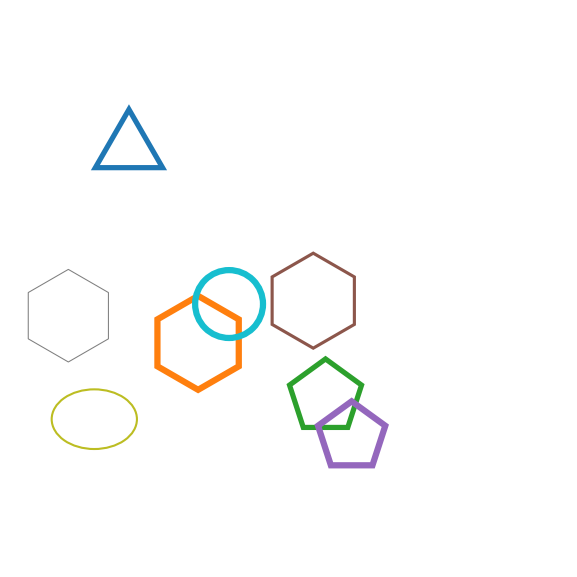[{"shape": "triangle", "thickness": 2.5, "radius": 0.34, "center": [0.223, 0.742]}, {"shape": "hexagon", "thickness": 3, "radius": 0.41, "center": [0.343, 0.405]}, {"shape": "pentagon", "thickness": 2.5, "radius": 0.33, "center": [0.564, 0.312]}, {"shape": "pentagon", "thickness": 3, "radius": 0.31, "center": [0.609, 0.243]}, {"shape": "hexagon", "thickness": 1.5, "radius": 0.41, "center": [0.542, 0.478]}, {"shape": "hexagon", "thickness": 0.5, "radius": 0.4, "center": [0.118, 0.452]}, {"shape": "oval", "thickness": 1, "radius": 0.37, "center": [0.163, 0.273]}, {"shape": "circle", "thickness": 3, "radius": 0.29, "center": [0.397, 0.473]}]